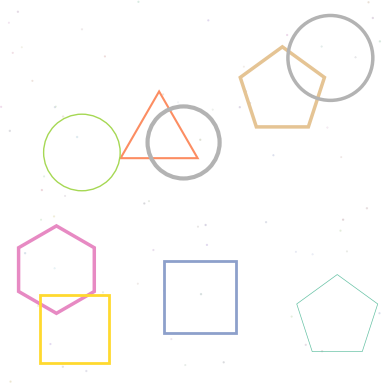[{"shape": "pentagon", "thickness": 0.5, "radius": 0.55, "center": [0.876, 0.176]}, {"shape": "triangle", "thickness": 1.5, "radius": 0.58, "center": [0.413, 0.647]}, {"shape": "square", "thickness": 2, "radius": 0.47, "center": [0.519, 0.229]}, {"shape": "hexagon", "thickness": 2.5, "radius": 0.57, "center": [0.147, 0.3]}, {"shape": "circle", "thickness": 1, "radius": 0.5, "center": [0.213, 0.604]}, {"shape": "square", "thickness": 2, "radius": 0.44, "center": [0.193, 0.146]}, {"shape": "pentagon", "thickness": 2.5, "radius": 0.57, "center": [0.733, 0.763]}, {"shape": "circle", "thickness": 3, "radius": 0.47, "center": [0.477, 0.63]}, {"shape": "circle", "thickness": 2.5, "radius": 0.55, "center": [0.858, 0.85]}]